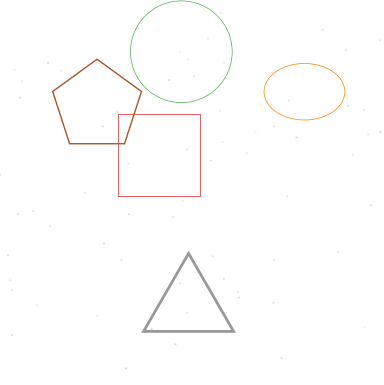[{"shape": "square", "thickness": 0.5, "radius": 0.53, "center": [0.413, 0.597]}, {"shape": "circle", "thickness": 0.5, "radius": 0.66, "center": [0.471, 0.866]}, {"shape": "oval", "thickness": 0.5, "radius": 0.52, "center": [0.791, 0.762]}, {"shape": "pentagon", "thickness": 1, "radius": 0.61, "center": [0.252, 0.725]}, {"shape": "triangle", "thickness": 2, "radius": 0.68, "center": [0.49, 0.207]}]